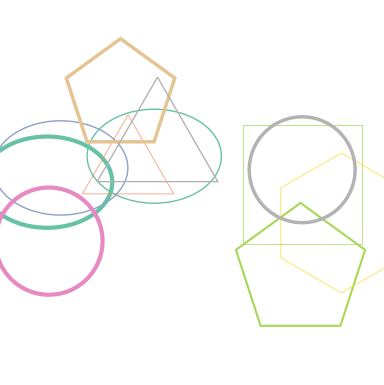[{"shape": "oval", "thickness": 3, "radius": 0.85, "center": [0.122, 0.527]}, {"shape": "oval", "thickness": 1, "radius": 0.87, "center": [0.401, 0.594]}, {"shape": "triangle", "thickness": 0.5, "radius": 0.69, "center": [0.333, 0.565]}, {"shape": "oval", "thickness": 1, "radius": 0.87, "center": [0.157, 0.564]}, {"shape": "circle", "thickness": 3, "radius": 0.7, "center": [0.127, 0.374]}, {"shape": "pentagon", "thickness": 1.5, "radius": 0.88, "center": [0.781, 0.296]}, {"shape": "square", "thickness": 0.5, "radius": 0.77, "center": [0.786, 0.52]}, {"shape": "hexagon", "thickness": 0.5, "radius": 0.91, "center": [0.887, 0.421]}, {"shape": "pentagon", "thickness": 2.5, "radius": 0.74, "center": [0.313, 0.752]}, {"shape": "triangle", "thickness": 1, "radius": 0.9, "center": [0.409, 0.619]}, {"shape": "circle", "thickness": 2.5, "radius": 0.69, "center": [0.785, 0.559]}]